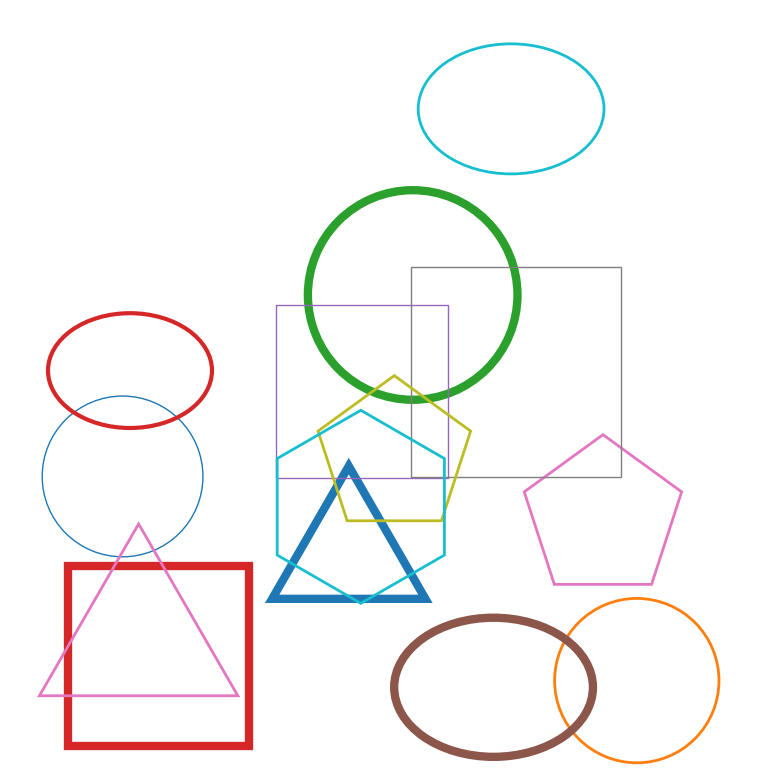[{"shape": "circle", "thickness": 0.5, "radius": 0.52, "center": [0.159, 0.381]}, {"shape": "triangle", "thickness": 3, "radius": 0.57, "center": [0.453, 0.28]}, {"shape": "circle", "thickness": 1, "radius": 0.53, "center": [0.827, 0.116]}, {"shape": "circle", "thickness": 3, "radius": 0.68, "center": [0.536, 0.617]}, {"shape": "oval", "thickness": 1.5, "radius": 0.53, "center": [0.169, 0.519]}, {"shape": "square", "thickness": 3, "radius": 0.59, "center": [0.206, 0.148]}, {"shape": "square", "thickness": 0.5, "radius": 0.56, "center": [0.47, 0.491]}, {"shape": "oval", "thickness": 3, "radius": 0.65, "center": [0.641, 0.107]}, {"shape": "triangle", "thickness": 1, "radius": 0.74, "center": [0.18, 0.171]}, {"shape": "pentagon", "thickness": 1, "radius": 0.54, "center": [0.783, 0.328]}, {"shape": "square", "thickness": 0.5, "radius": 0.68, "center": [0.67, 0.517]}, {"shape": "pentagon", "thickness": 1, "radius": 0.52, "center": [0.512, 0.408]}, {"shape": "hexagon", "thickness": 1, "radius": 0.63, "center": [0.469, 0.342]}, {"shape": "oval", "thickness": 1, "radius": 0.6, "center": [0.664, 0.859]}]